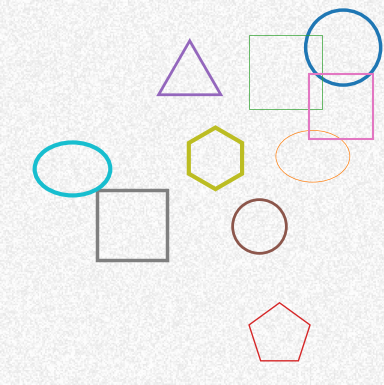[{"shape": "circle", "thickness": 2.5, "radius": 0.49, "center": [0.891, 0.876]}, {"shape": "oval", "thickness": 0.5, "radius": 0.48, "center": [0.813, 0.594]}, {"shape": "square", "thickness": 0.5, "radius": 0.48, "center": [0.741, 0.813]}, {"shape": "pentagon", "thickness": 1, "radius": 0.42, "center": [0.726, 0.13]}, {"shape": "triangle", "thickness": 2, "radius": 0.47, "center": [0.493, 0.801]}, {"shape": "circle", "thickness": 2, "radius": 0.35, "center": [0.674, 0.412]}, {"shape": "square", "thickness": 1.5, "radius": 0.42, "center": [0.886, 0.723]}, {"shape": "square", "thickness": 2.5, "radius": 0.46, "center": [0.343, 0.416]}, {"shape": "hexagon", "thickness": 3, "radius": 0.4, "center": [0.56, 0.589]}, {"shape": "oval", "thickness": 3, "radius": 0.49, "center": [0.188, 0.561]}]